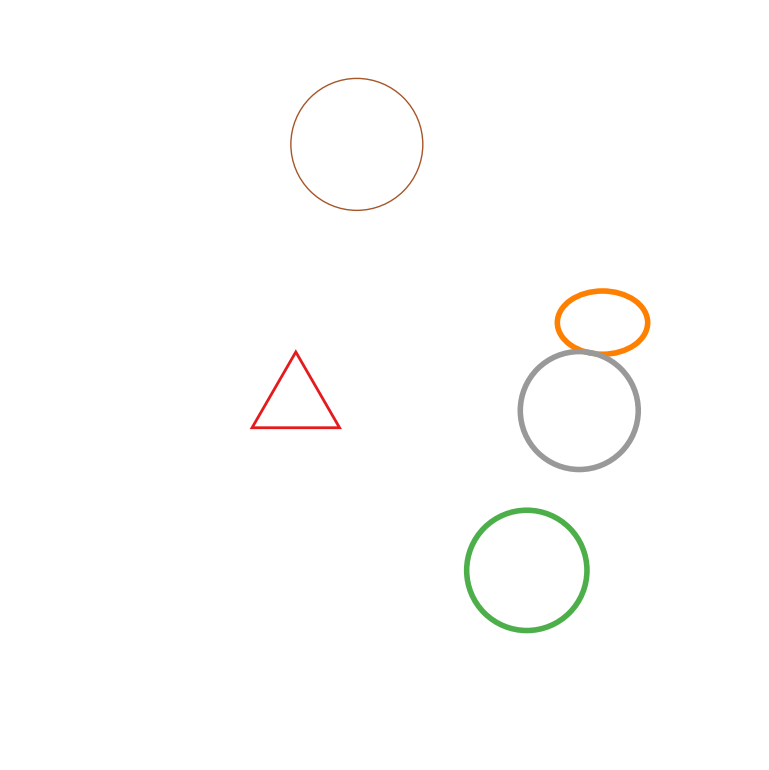[{"shape": "triangle", "thickness": 1, "radius": 0.33, "center": [0.384, 0.477]}, {"shape": "circle", "thickness": 2, "radius": 0.39, "center": [0.684, 0.259]}, {"shape": "oval", "thickness": 2, "radius": 0.29, "center": [0.782, 0.581]}, {"shape": "circle", "thickness": 0.5, "radius": 0.43, "center": [0.463, 0.812]}, {"shape": "circle", "thickness": 2, "radius": 0.38, "center": [0.752, 0.467]}]